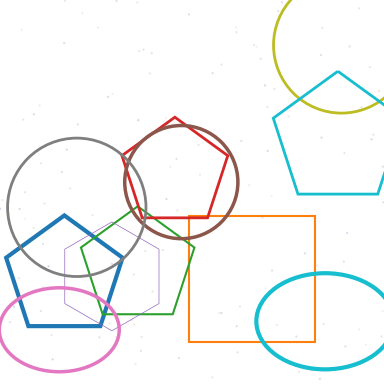[{"shape": "pentagon", "thickness": 3, "radius": 0.79, "center": [0.167, 0.281]}, {"shape": "square", "thickness": 1.5, "radius": 0.82, "center": [0.655, 0.275]}, {"shape": "pentagon", "thickness": 1.5, "radius": 0.77, "center": [0.358, 0.309]}, {"shape": "pentagon", "thickness": 2, "radius": 0.72, "center": [0.454, 0.551]}, {"shape": "hexagon", "thickness": 0.5, "radius": 0.71, "center": [0.291, 0.282]}, {"shape": "circle", "thickness": 2.5, "radius": 0.73, "center": [0.471, 0.527]}, {"shape": "oval", "thickness": 2.5, "radius": 0.78, "center": [0.154, 0.143]}, {"shape": "circle", "thickness": 2, "radius": 0.9, "center": [0.199, 0.462]}, {"shape": "circle", "thickness": 2, "radius": 0.88, "center": [0.887, 0.883]}, {"shape": "oval", "thickness": 3, "radius": 0.89, "center": [0.844, 0.166]}, {"shape": "pentagon", "thickness": 2, "radius": 0.88, "center": [0.878, 0.639]}]